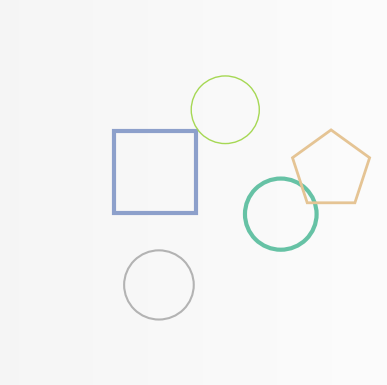[{"shape": "circle", "thickness": 3, "radius": 0.46, "center": [0.725, 0.444]}, {"shape": "square", "thickness": 3, "radius": 0.53, "center": [0.401, 0.553]}, {"shape": "circle", "thickness": 1, "radius": 0.44, "center": [0.581, 0.715]}, {"shape": "pentagon", "thickness": 2, "radius": 0.52, "center": [0.854, 0.558]}, {"shape": "circle", "thickness": 1.5, "radius": 0.45, "center": [0.41, 0.26]}]